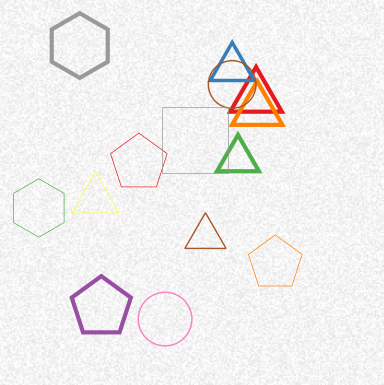[{"shape": "triangle", "thickness": 3, "radius": 0.39, "center": [0.665, 0.749]}, {"shape": "pentagon", "thickness": 0.5, "radius": 0.39, "center": [0.361, 0.577]}, {"shape": "triangle", "thickness": 2.5, "radius": 0.33, "center": [0.603, 0.824]}, {"shape": "hexagon", "thickness": 0.5, "radius": 0.38, "center": [0.101, 0.46]}, {"shape": "triangle", "thickness": 3, "radius": 0.31, "center": [0.618, 0.587]}, {"shape": "pentagon", "thickness": 3, "radius": 0.4, "center": [0.263, 0.202]}, {"shape": "triangle", "thickness": 3, "radius": 0.38, "center": [0.668, 0.713]}, {"shape": "pentagon", "thickness": 0.5, "radius": 0.37, "center": [0.715, 0.317]}, {"shape": "triangle", "thickness": 0.5, "radius": 0.35, "center": [0.248, 0.482]}, {"shape": "circle", "thickness": 1, "radius": 0.31, "center": [0.603, 0.781]}, {"shape": "triangle", "thickness": 1, "radius": 0.31, "center": [0.534, 0.386]}, {"shape": "circle", "thickness": 1, "radius": 0.35, "center": [0.429, 0.171]}, {"shape": "hexagon", "thickness": 3, "radius": 0.42, "center": [0.207, 0.882]}, {"shape": "square", "thickness": 0.5, "radius": 0.43, "center": [0.506, 0.637]}]